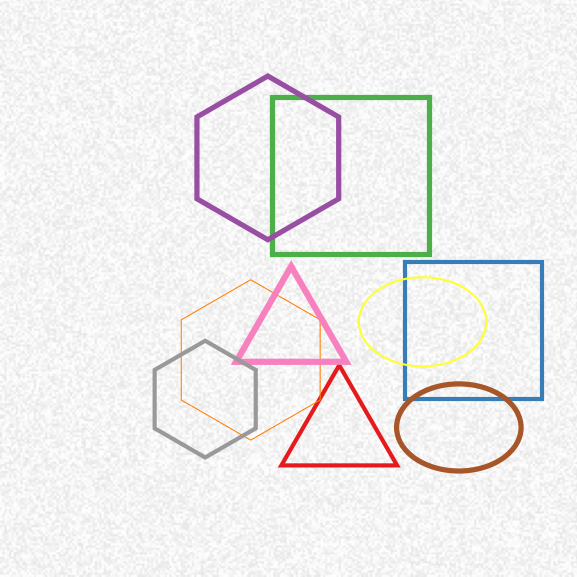[{"shape": "triangle", "thickness": 2, "radius": 0.58, "center": [0.587, 0.251]}, {"shape": "square", "thickness": 2, "radius": 0.59, "center": [0.82, 0.427]}, {"shape": "square", "thickness": 2.5, "radius": 0.68, "center": [0.607, 0.696]}, {"shape": "hexagon", "thickness": 2.5, "radius": 0.71, "center": [0.464, 0.726]}, {"shape": "hexagon", "thickness": 0.5, "radius": 0.69, "center": [0.434, 0.376]}, {"shape": "oval", "thickness": 1, "radius": 0.55, "center": [0.732, 0.442]}, {"shape": "oval", "thickness": 2.5, "radius": 0.54, "center": [0.795, 0.259]}, {"shape": "triangle", "thickness": 3, "radius": 0.55, "center": [0.504, 0.428]}, {"shape": "hexagon", "thickness": 2, "radius": 0.51, "center": [0.355, 0.308]}]